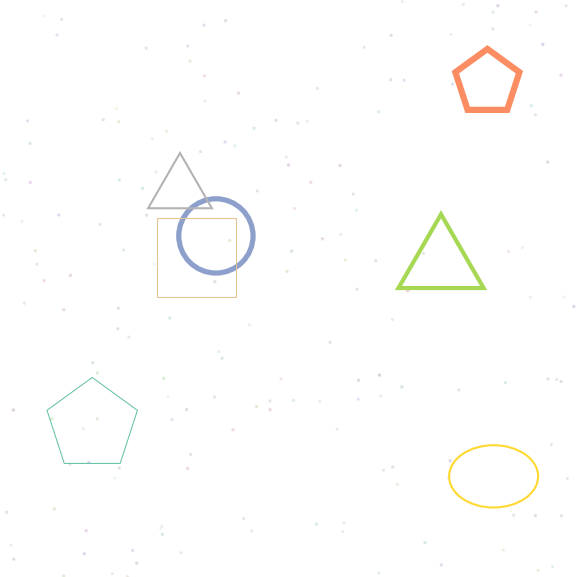[{"shape": "pentagon", "thickness": 0.5, "radius": 0.41, "center": [0.16, 0.263]}, {"shape": "pentagon", "thickness": 3, "radius": 0.29, "center": [0.844, 0.856]}, {"shape": "circle", "thickness": 2.5, "radius": 0.32, "center": [0.374, 0.591]}, {"shape": "triangle", "thickness": 2, "radius": 0.43, "center": [0.764, 0.543]}, {"shape": "oval", "thickness": 1, "radius": 0.39, "center": [0.855, 0.174]}, {"shape": "square", "thickness": 0.5, "radius": 0.34, "center": [0.34, 0.553]}, {"shape": "triangle", "thickness": 1, "radius": 0.32, "center": [0.312, 0.67]}]